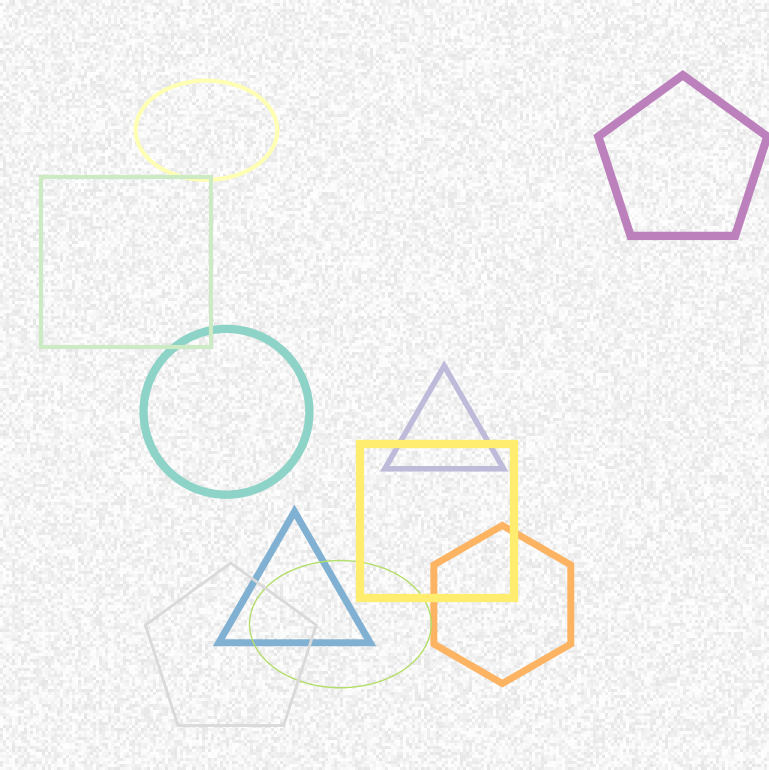[{"shape": "circle", "thickness": 3, "radius": 0.54, "center": [0.294, 0.465]}, {"shape": "oval", "thickness": 1.5, "radius": 0.46, "center": [0.268, 0.831]}, {"shape": "triangle", "thickness": 2, "radius": 0.45, "center": [0.577, 0.436]}, {"shape": "triangle", "thickness": 2.5, "radius": 0.57, "center": [0.382, 0.222]}, {"shape": "hexagon", "thickness": 2.5, "radius": 0.51, "center": [0.652, 0.215]}, {"shape": "oval", "thickness": 0.5, "radius": 0.59, "center": [0.442, 0.189]}, {"shape": "pentagon", "thickness": 1, "radius": 0.58, "center": [0.3, 0.152]}, {"shape": "pentagon", "thickness": 3, "radius": 0.58, "center": [0.887, 0.787]}, {"shape": "square", "thickness": 1.5, "radius": 0.55, "center": [0.163, 0.66]}, {"shape": "square", "thickness": 3, "radius": 0.5, "center": [0.567, 0.324]}]